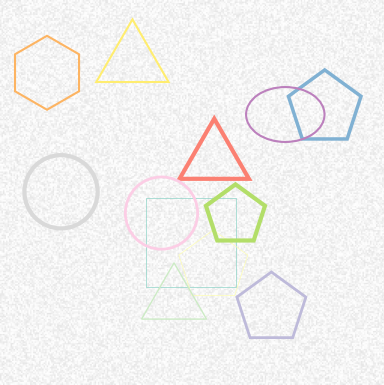[{"shape": "square", "thickness": 0.5, "radius": 0.58, "center": [0.496, 0.37]}, {"shape": "pentagon", "thickness": 0.5, "radius": 0.47, "center": [0.554, 0.308]}, {"shape": "pentagon", "thickness": 2, "radius": 0.47, "center": [0.705, 0.199]}, {"shape": "triangle", "thickness": 3, "radius": 0.52, "center": [0.556, 0.588]}, {"shape": "pentagon", "thickness": 2.5, "radius": 0.5, "center": [0.843, 0.719]}, {"shape": "hexagon", "thickness": 1.5, "radius": 0.48, "center": [0.122, 0.811]}, {"shape": "pentagon", "thickness": 3, "radius": 0.4, "center": [0.612, 0.441]}, {"shape": "circle", "thickness": 2, "radius": 0.47, "center": [0.419, 0.447]}, {"shape": "circle", "thickness": 3, "radius": 0.48, "center": [0.159, 0.502]}, {"shape": "oval", "thickness": 1.5, "radius": 0.51, "center": [0.741, 0.703]}, {"shape": "triangle", "thickness": 1, "radius": 0.49, "center": [0.452, 0.22]}, {"shape": "triangle", "thickness": 1.5, "radius": 0.54, "center": [0.344, 0.841]}]